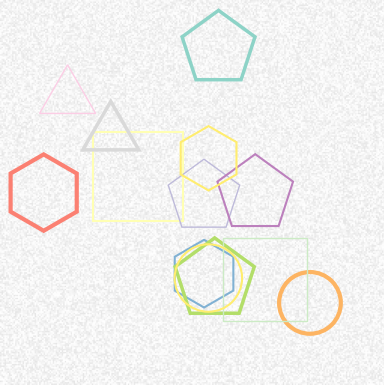[{"shape": "pentagon", "thickness": 2.5, "radius": 0.5, "center": [0.568, 0.873]}, {"shape": "square", "thickness": 1.5, "radius": 0.58, "center": [0.359, 0.542]}, {"shape": "pentagon", "thickness": 1, "radius": 0.49, "center": [0.53, 0.489]}, {"shape": "hexagon", "thickness": 3, "radius": 0.5, "center": [0.113, 0.5]}, {"shape": "hexagon", "thickness": 1.5, "radius": 0.44, "center": [0.53, 0.289]}, {"shape": "circle", "thickness": 3, "radius": 0.4, "center": [0.805, 0.213]}, {"shape": "pentagon", "thickness": 2.5, "radius": 0.54, "center": [0.558, 0.274]}, {"shape": "triangle", "thickness": 1, "radius": 0.42, "center": [0.176, 0.747]}, {"shape": "triangle", "thickness": 2.5, "radius": 0.42, "center": [0.288, 0.653]}, {"shape": "pentagon", "thickness": 1.5, "radius": 0.52, "center": [0.663, 0.496]}, {"shape": "square", "thickness": 1, "radius": 0.54, "center": [0.688, 0.274]}, {"shape": "hexagon", "thickness": 1.5, "radius": 0.42, "center": [0.542, 0.589]}, {"shape": "circle", "thickness": 1.5, "radius": 0.44, "center": [0.541, 0.278]}]